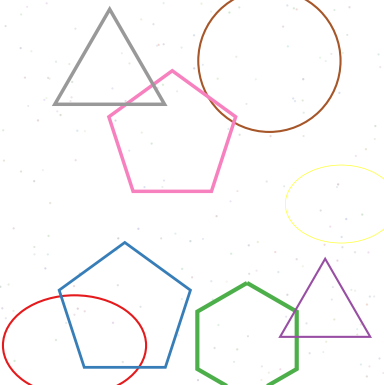[{"shape": "oval", "thickness": 1.5, "radius": 0.93, "center": [0.194, 0.103]}, {"shape": "pentagon", "thickness": 2, "radius": 0.9, "center": [0.324, 0.191]}, {"shape": "hexagon", "thickness": 3, "radius": 0.75, "center": [0.642, 0.116]}, {"shape": "triangle", "thickness": 1.5, "radius": 0.68, "center": [0.845, 0.193]}, {"shape": "oval", "thickness": 0.5, "radius": 0.72, "center": [0.886, 0.47]}, {"shape": "circle", "thickness": 1.5, "radius": 0.92, "center": [0.7, 0.842]}, {"shape": "pentagon", "thickness": 2.5, "radius": 0.87, "center": [0.447, 0.643]}, {"shape": "triangle", "thickness": 2.5, "radius": 0.82, "center": [0.285, 0.811]}]